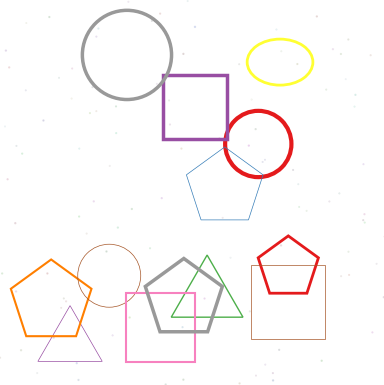[{"shape": "pentagon", "thickness": 2, "radius": 0.41, "center": [0.749, 0.305]}, {"shape": "circle", "thickness": 3, "radius": 0.43, "center": [0.671, 0.626]}, {"shape": "pentagon", "thickness": 0.5, "radius": 0.52, "center": [0.584, 0.514]}, {"shape": "triangle", "thickness": 1, "radius": 0.54, "center": [0.538, 0.23]}, {"shape": "triangle", "thickness": 0.5, "radius": 0.48, "center": [0.182, 0.11]}, {"shape": "square", "thickness": 2.5, "radius": 0.42, "center": [0.507, 0.722]}, {"shape": "pentagon", "thickness": 1.5, "radius": 0.55, "center": [0.133, 0.216]}, {"shape": "oval", "thickness": 2, "radius": 0.43, "center": [0.727, 0.839]}, {"shape": "circle", "thickness": 0.5, "radius": 0.41, "center": [0.284, 0.284]}, {"shape": "square", "thickness": 0.5, "radius": 0.48, "center": [0.748, 0.215]}, {"shape": "square", "thickness": 1.5, "radius": 0.45, "center": [0.417, 0.148]}, {"shape": "pentagon", "thickness": 2.5, "radius": 0.53, "center": [0.477, 0.223]}, {"shape": "circle", "thickness": 2.5, "radius": 0.58, "center": [0.33, 0.857]}]